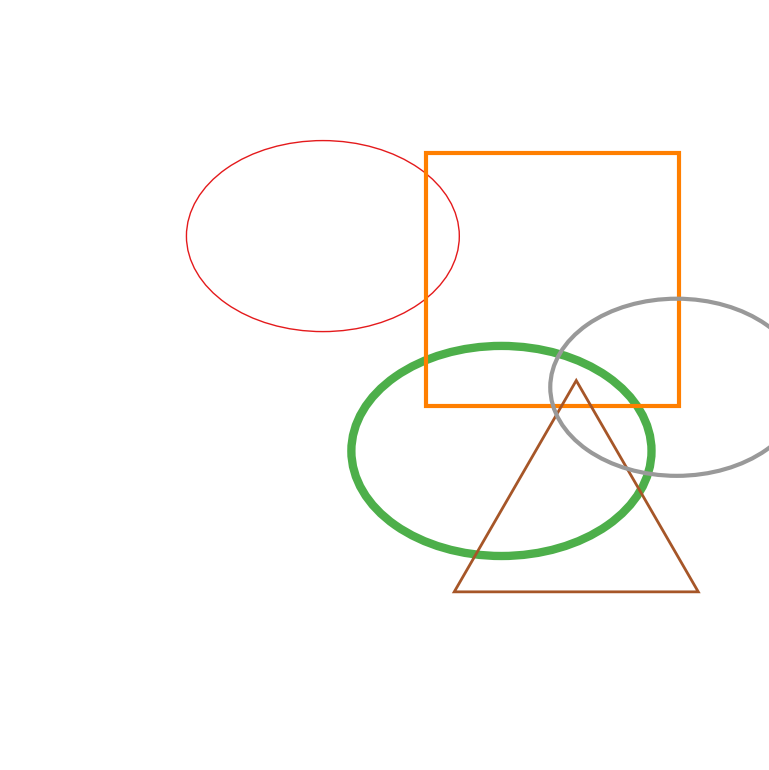[{"shape": "oval", "thickness": 0.5, "radius": 0.89, "center": [0.419, 0.693]}, {"shape": "oval", "thickness": 3, "radius": 0.97, "center": [0.651, 0.414]}, {"shape": "square", "thickness": 1.5, "radius": 0.82, "center": [0.717, 0.637]}, {"shape": "triangle", "thickness": 1, "radius": 0.91, "center": [0.748, 0.323]}, {"shape": "oval", "thickness": 1.5, "radius": 0.82, "center": [0.879, 0.497]}]